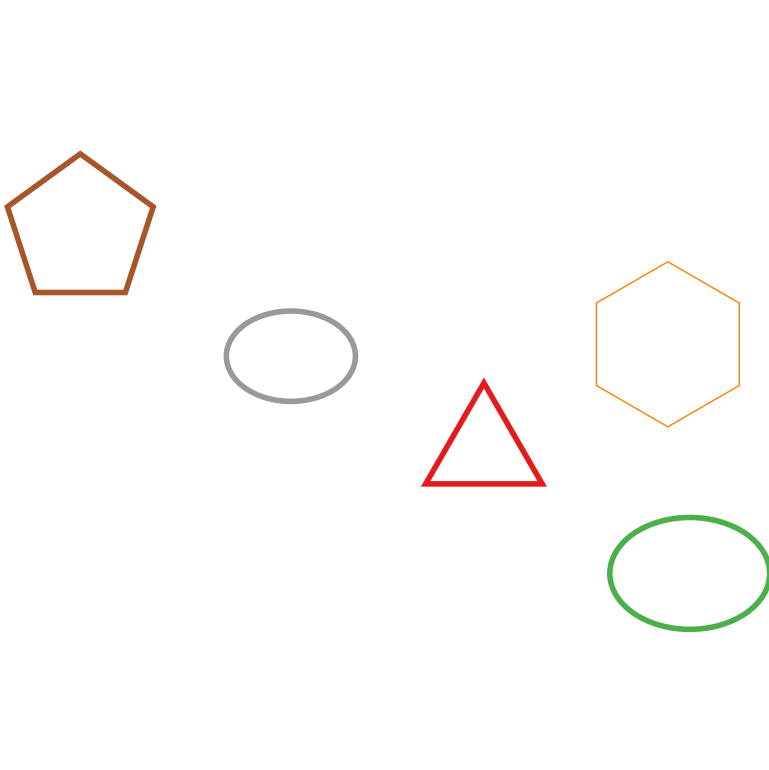[{"shape": "triangle", "thickness": 2, "radius": 0.44, "center": [0.628, 0.415]}, {"shape": "oval", "thickness": 2, "radius": 0.52, "center": [0.896, 0.255]}, {"shape": "hexagon", "thickness": 0.5, "radius": 0.54, "center": [0.867, 0.553]}, {"shape": "pentagon", "thickness": 2, "radius": 0.5, "center": [0.104, 0.701]}, {"shape": "oval", "thickness": 2, "radius": 0.42, "center": [0.378, 0.537]}]